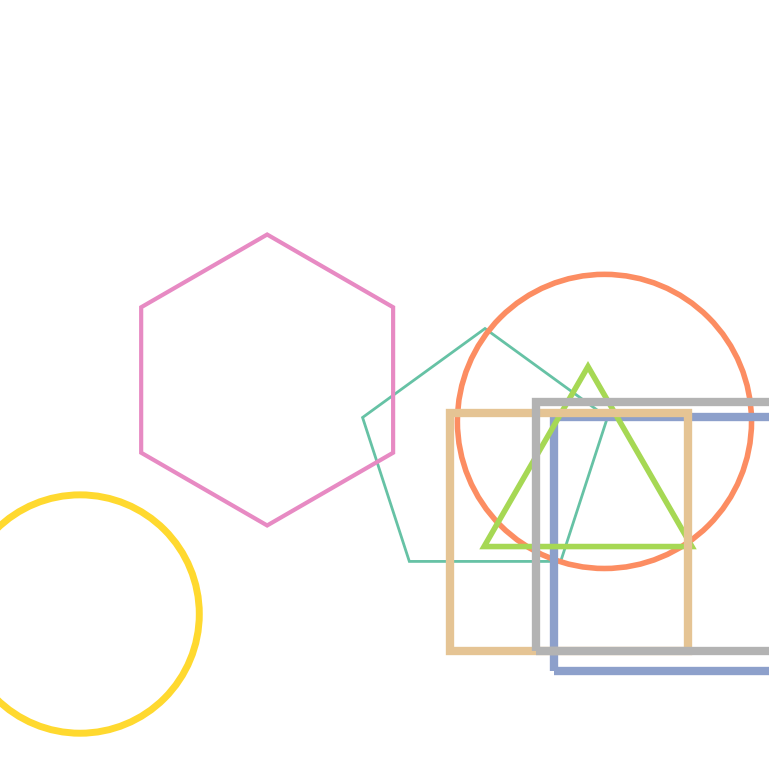[{"shape": "pentagon", "thickness": 1, "radius": 0.84, "center": [0.63, 0.406]}, {"shape": "circle", "thickness": 2, "radius": 0.95, "center": [0.785, 0.453]}, {"shape": "square", "thickness": 3, "radius": 0.83, "center": [0.885, 0.293]}, {"shape": "hexagon", "thickness": 1.5, "radius": 0.94, "center": [0.347, 0.507]}, {"shape": "triangle", "thickness": 2, "radius": 0.78, "center": [0.764, 0.368]}, {"shape": "circle", "thickness": 2.5, "radius": 0.77, "center": [0.104, 0.203]}, {"shape": "square", "thickness": 3, "radius": 0.77, "center": [0.739, 0.309]}, {"shape": "square", "thickness": 3, "radius": 0.81, "center": [0.858, 0.317]}]